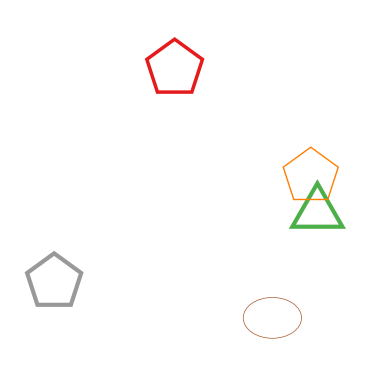[{"shape": "pentagon", "thickness": 2.5, "radius": 0.38, "center": [0.454, 0.822]}, {"shape": "triangle", "thickness": 3, "radius": 0.38, "center": [0.824, 0.449]}, {"shape": "pentagon", "thickness": 1, "radius": 0.38, "center": [0.807, 0.543]}, {"shape": "oval", "thickness": 0.5, "radius": 0.38, "center": [0.707, 0.174]}, {"shape": "pentagon", "thickness": 3, "radius": 0.37, "center": [0.141, 0.268]}]